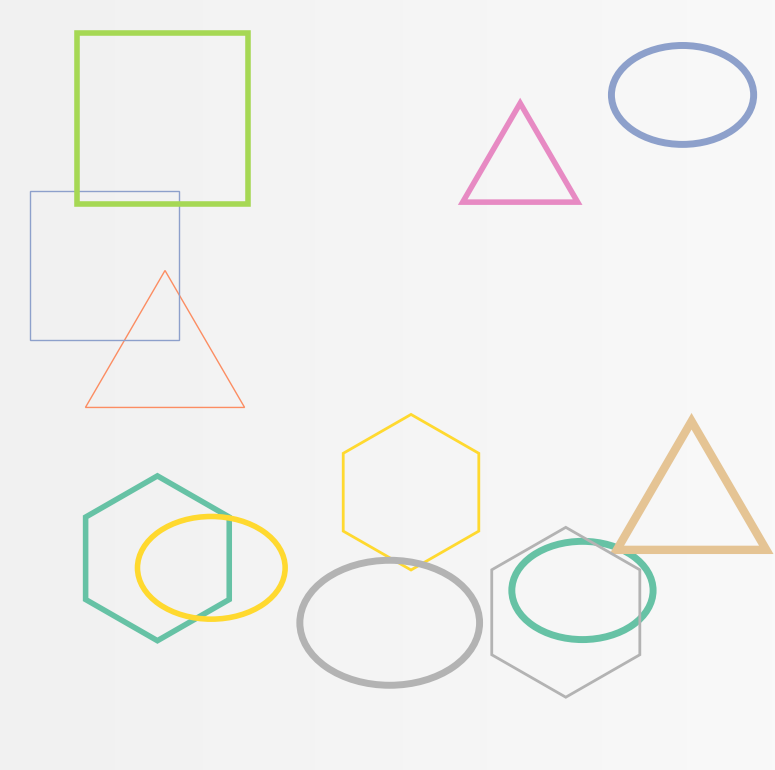[{"shape": "hexagon", "thickness": 2, "radius": 0.53, "center": [0.203, 0.275]}, {"shape": "oval", "thickness": 2.5, "radius": 0.46, "center": [0.752, 0.233]}, {"shape": "triangle", "thickness": 0.5, "radius": 0.59, "center": [0.213, 0.53]}, {"shape": "oval", "thickness": 2.5, "radius": 0.46, "center": [0.881, 0.877]}, {"shape": "square", "thickness": 0.5, "radius": 0.48, "center": [0.135, 0.655]}, {"shape": "triangle", "thickness": 2, "radius": 0.43, "center": [0.671, 0.78]}, {"shape": "square", "thickness": 2, "radius": 0.55, "center": [0.21, 0.846]}, {"shape": "hexagon", "thickness": 1, "radius": 0.51, "center": [0.53, 0.361]}, {"shape": "oval", "thickness": 2, "radius": 0.48, "center": [0.273, 0.263]}, {"shape": "triangle", "thickness": 3, "radius": 0.56, "center": [0.892, 0.342]}, {"shape": "oval", "thickness": 2.5, "radius": 0.58, "center": [0.503, 0.191]}, {"shape": "hexagon", "thickness": 1, "radius": 0.55, "center": [0.73, 0.205]}]